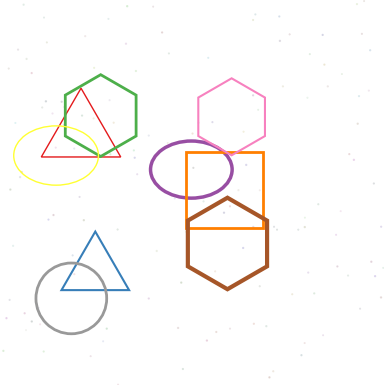[{"shape": "triangle", "thickness": 1, "radius": 0.6, "center": [0.21, 0.652]}, {"shape": "triangle", "thickness": 1.5, "radius": 0.51, "center": [0.248, 0.297]}, {"shape": "hexagon", "thickness": 2, "radius": 0.53, "center": [0.262, 0.7]}, {"shape": "oval", "thickness": 2.5, "radius": 0.53, "center": [0.497, 0.56]}, {"shape": "square", "thickness": 2, "radius": 0.5, "center": [0.582, 0.507]}, {"shape": "oval", "thickness": 1, "radius": 0.55, "center": [0.146, 0.596]}, {"shape": "hexagon", "thickness": 3, "radius": 0.59, "center": [0.591, 0.368]}, {"shape": "hexagon", "thickness": 1.5, "radius": 0.5, "center": [0.602, 0.697]}, {"shape": "circle", "thickness": 2, "radius": 0.46, "center": [0.185, 0.225]}]